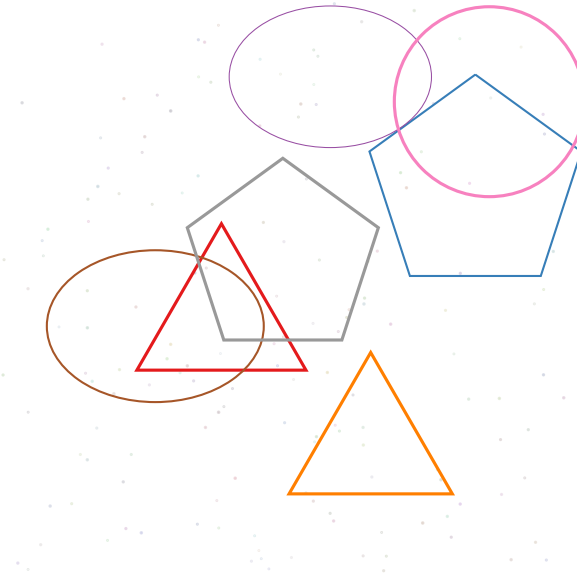[{"shape": "triangle", "thickness": 1.5, "radius": 0.85, "center": [0.383, 0.443]}, {"shape": "pentagon", "thickness": 1, "radius": 0.96, "center": [0.823, 0.677]}, {"shape": "oval", "thickness": 0.5, "radius": 0.88, "center": [0.572, 0.866]}, {"shape": "triangle", "thickness": 1.5, "radius": 0.82, "center": [0.642, 0.226]}, {"shape": "oval", "thickness": 1, "radius": 0.94, "center": [0.269, 0.434]}, {"shape": "circle", "thickness": 1.5, "radius": 0.82, "center": [0.847, 0.823]}, {"shape": "pentagon", "thickness": 1.5, "radius": 0.87, "center": [0.49, 0.551]}]